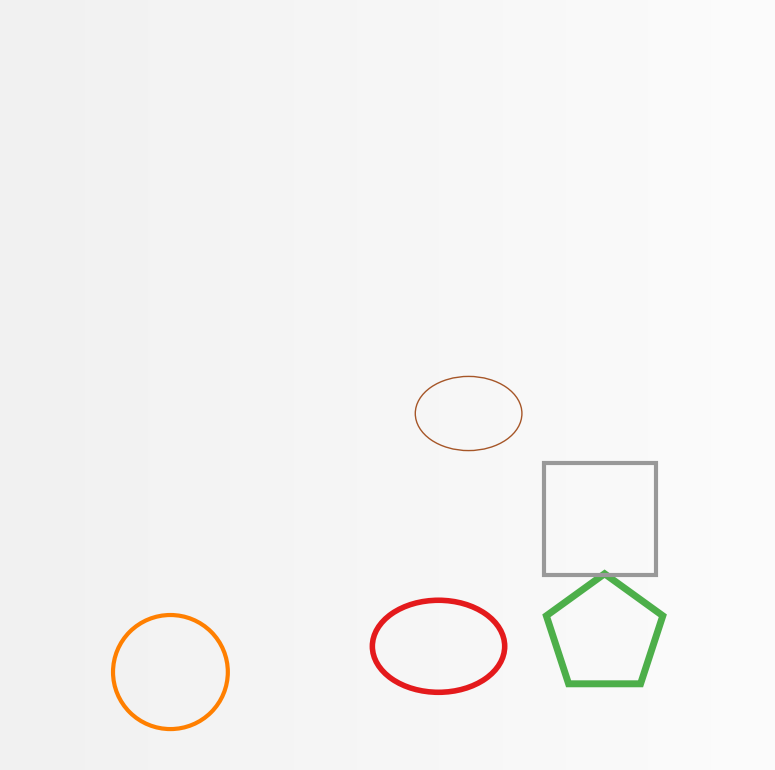[{"shape": "oval", "thickness": 2, "radius": 0.43, "center": [0.566, 0.161]}, {"shape": "pentagon", "thickness": 2.5, "radius": 0.39, "center": [0.78, 0.176]}, {"shape": "circle", "thickness": 1.5, "radius": 0.37, "center": [0.22, 0.127]}, {"shape": "oval", "thickness": 0.5, "radius": 0.34, "center": [0.605, 0.463]}, {"shape": "square", "thickness": 1.5, "radius": 0.36, "center": [0.774, 0.326]}]